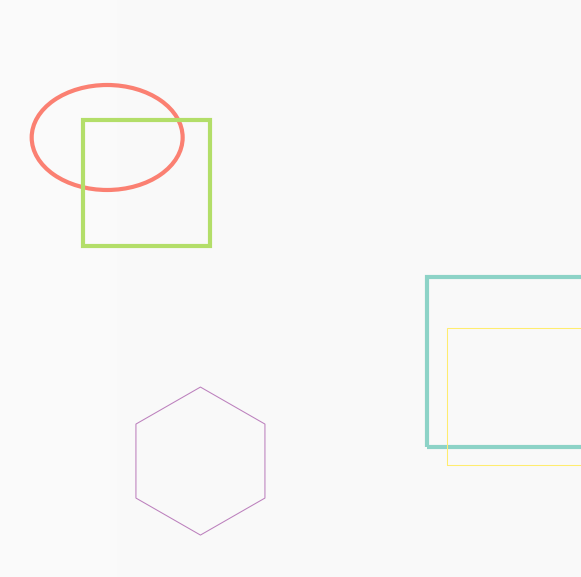[{"shape": "square", "thickness": 2, "radius": 0.74, "center": [0.882, 0.372]}, {"shape": "oval", "thickness": 2, "radius": 0.65, "center": [0.184, 0.761]}, {"shape": "square", "thickness": 2, "radius": 0.54, "center": [0.252, 0.682]}, {"shape": "hexagon", "thickness": 0.5, "radius": 0.64, "center": [0.345, 0.201]}, {"shape": "square", "thickness": 0.5, "radius": 0.59, "center": [0.888, 0.313]}]